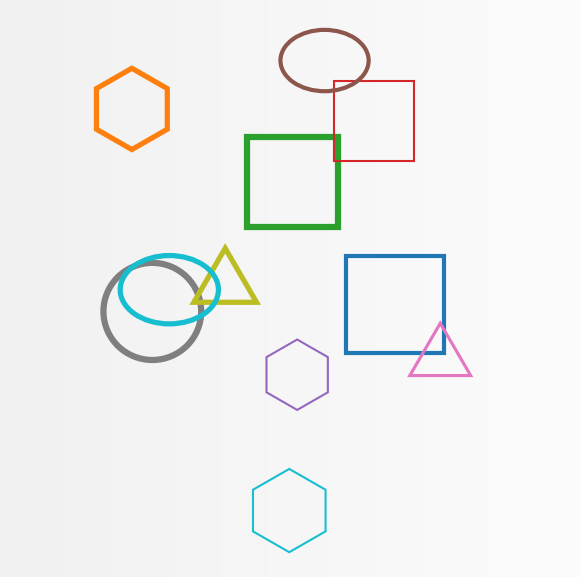[{"shape": "square", "thickness": 2, "radius": 0.42, "center": [0.68, 0.472]}, {"shape": "hexagon", "thickness": 2.5, "radius": 0.35, "center": [0.227, 0.811]}, {"shape": "square", "thickness": 3, "radius": 0.39, "center": [0.503, 0.684]}, {"shape": "square", "thickness": 1, "radius": 0.35, "center": [0.643, 0.79]}, {"shape": "hexagon", "thickness": 1, "radius": 0.3, "center": [0.511, 0.35]}, {"shape": "oval", "thickness": 2, "radius": 0.38, "center": [0.558, 0.894]}, {"shape": "triangle", "thickness": 1.5, "radius": 0.3, "center": [0.757, 0.379]}, {"shape": "circle", "thickness": 3, "radius": 0.42, "center": [0.262, 0.46]}, {"shape": "triangle", "thickness": 2.5, "radius": 0.31, "center": [0.387, 0.507]}, {"shape": "hexagon", "thickness": 1, "radius": 0.36, "center": [0.498, 0.115]}, {"shape": "oval", "thickness": 2.5, "radius": 0.42, "center": [0.291, 0.497]}]